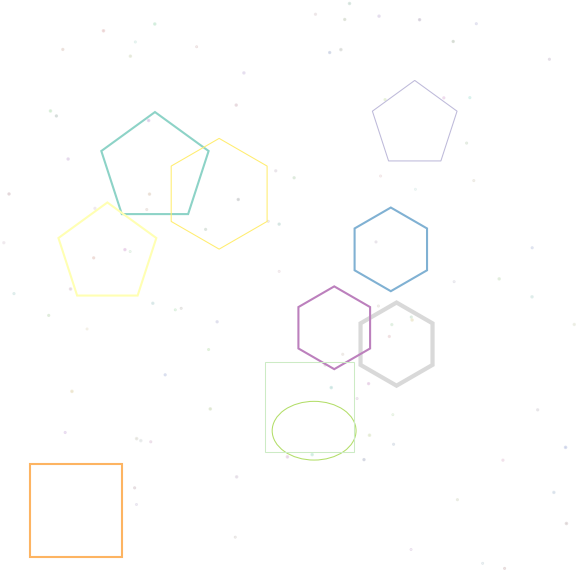[{"shape": "pentagon", "thickness": 1, "radius": 0.49, "center": [0.268, 0.707]}, {"shape": "pentagon", "thickness": 1, "radius": 0.45, "center": [0.186, 0.559]}, {"shape": "pentagon", "thickness": 0.5, "radius": 0.39, "center": [0.718, 0.783]}, {"shape": "hexagon", "thickness": 1, "radius": 0.36, "center": [0.677, 0.567]}, {"shape": "square", "thickness": 1, "radius": 0.4, "center": [0.132, 0.116]}, {"shape": "oval", "thickness": 0.5, "radius": 0.36, "center": [0.544, 0.253]}, {"shape": "hexagon", "thickness": 2, "radius": 0.36, "center": [0.687, 0.403]}, {"shape": "hexagon", "thickness": 1, "radius": 0.36, "center": [0.579, 0.432]}, {"shape": "square", "thickness": 0.5, "radius": 0.39, "center": [0.536, 0.295]}, {"shape": "hexagon", "thickness": 0.5, "radius": 0.48, "center": [0.379, 0.664]}]